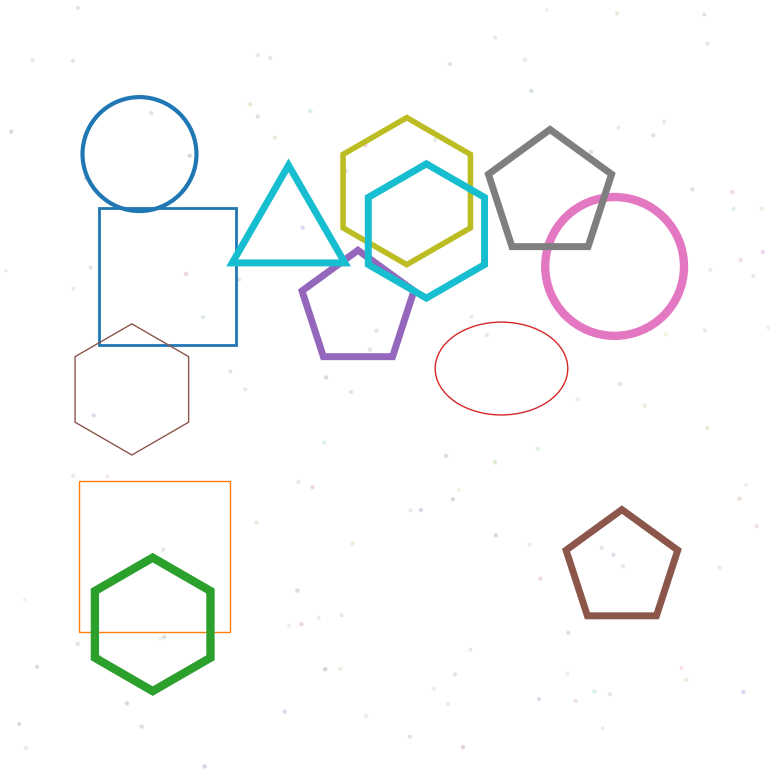[{"shape": "circle", "thickness": 1.5, "radius": 0.37, "center": [0.181, 0.8]}, {"shape": "square", "thickness": 1, "radius": 0.44, "center": [0.218, 0.64]}, {"shape": "square", "thickness": 0.5, "radius": 0.49, "center": [0.2, 0.277]}, {"shape": "hexagon", "thickness": 3, "radius": 0.43, "center": [0.198, 0.189]}, {"shape": "oval", "thickness": 0.5, "radius": 0.43, "center": [0.651, 0.521]}, {"shape": "pentagon", "thickness": 2.5, "radius": 0.38, "center": [0.465, 0.599]}, {"shape": "hexagon", "thickness": 0.5, "radius": 0.43, "center": [0.171, 0.494]}, {"shape": "pentagon", "thickness": 2.5, "radius": 0.38, "center": [0.808, 0.262]}, {"shape": "circle", "thickness": 3, "radius": 0.45, "center": [0.798, 0.654]}, {"shape": "pentagon", "thickness": 2.5, "radius": 0.42, "center": [0.714, 0.748]}, {"shape": "hexagon", "thickness": 2, "radius": 0.48, "center": [0.528, 0.752]}, {"shape": "triangle", "thickness": 2.5, "radius": 0.42, "center": [0.375, 0.701]}, {"shape": "hexagon", "thickness": 2.5, "radius": 0.44, "center": [0.554, 0.7]}]